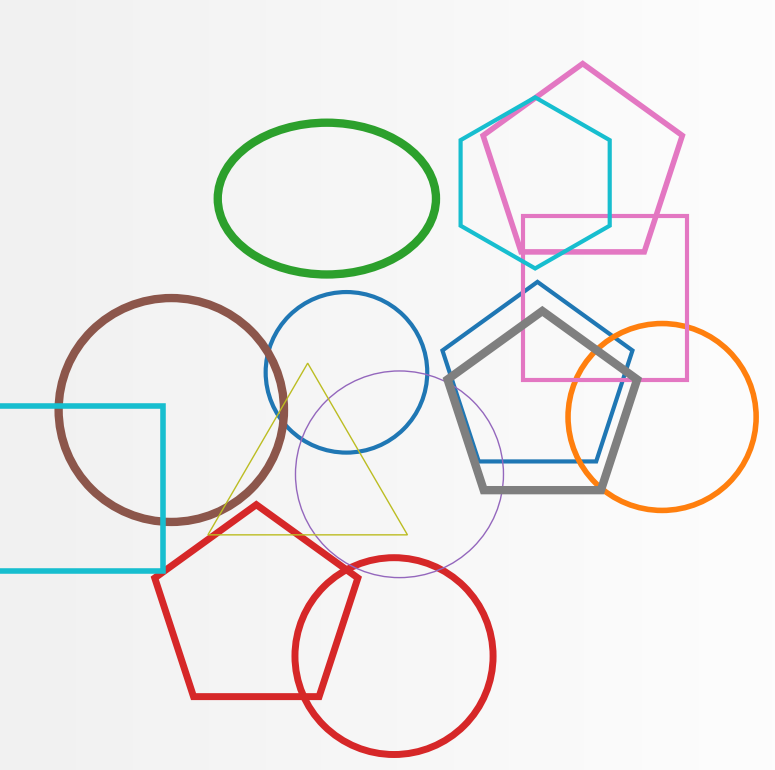[{"shape": "pentagon", "thickness": 1.5, "radius": 0.64, "center": [0.694, 0.505]}, {"shape": "circle", "thickness": 1.5, "radius": 0.52, "center": [0.447, 0.516]}, {"shape": "circle", "thickness": 2, "radius": 0.61, "center": [0.854, 0.458]}, {"shape": "oval", "thickness": 3, "radius": 0.7, "center": [0.422, 0.742]}, {"shape": "pentagon", "thickness": 2.5, "radius": 0.69, "center": [0.331, 0.207]}, {"shape": "circle", "thickness": 2.5, "radius": 0.64, "center": [0.508, 0.148]}, {"shape": "circle", "thickness": 0.5, "radius": 0.67, "center": [0.515, 0.384]}, {"shape": "circle", "thickness": 3, "radius": 0.73, "center": [0.221, 0.468]}, {"shape": "square", "thickness": 1.5, "radius": 0.53, "center": [0.781, 0.613]}, {"shape": "pentagon", "thickness": 2, "radius": 0.68, "center": [0.752, 0.782]}, {"shape": "pentagon", "thickness": 3, "radius": 0.64, "center": [0.7, 0.467]}, {"shape": "triangle", "thickness": 0.5, "radius": 0.74, "center": [0.397, 0.38]}, {"shape": "square", "thickness": 2, "radius": 0.54, "center": [0.104, 0.365]}, {"shape": "hexagon", "thickness": 1.5, "radius": 0.56, "center": [0.691, 0.762]}]